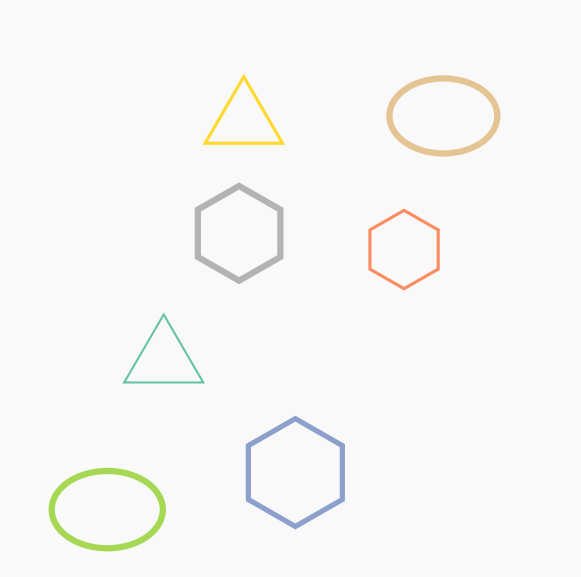[{"shape": "triangle", "thickness": 1, "radius": 0.39, "center": [0.282, 0.376]}, {"shape": "hexagon", "thickness": 1.5, "radius": 0.34, "center": [0.695, 0.567]}, {"shape": "hexagon", "thickness": 2.5, "radius": 0.47, "center": [0.508, 0.181]}, {"shape": "oval", "thickness": 3, "radius": 0.48, "center": [0.185, 0.117]}, {"shape": "triangle", "thickness": 1.5, "radius": 0.38, "center": [0.419, 0.789]}, {"shape": "oval", "thickness": 3, "radius": 0.46, "center": [0.763, 0.798]}, {"shape": "hexagon", "thickness": 3, "radius": 0.41, "center": [0.411, 0.595]}]